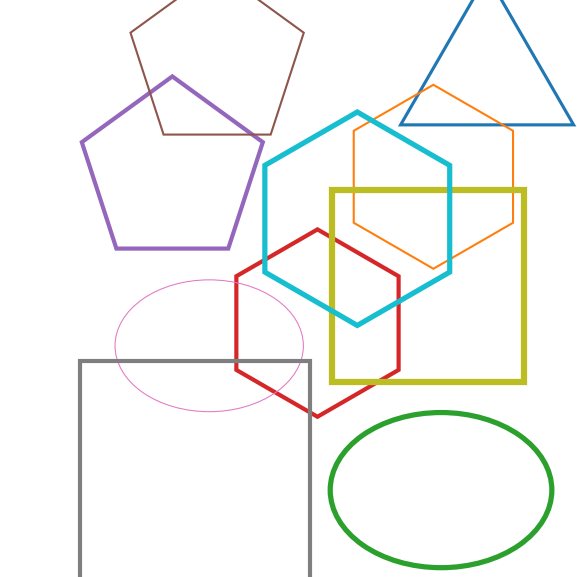[{"shape": "triangle", "thickness": 1.5, "radius": 0.86, "center": [0.844, 0.869]}, {"shape": "hexagon", "thickness": 1, "radius": 0.8, "center": [0.75, 0.693]}, {"shape": "oval", "thickness": 2.5, "radius": 0.96, "center": [0.764, 0.15]}, {"shape": "hexagon", "thickness": 2, "radius": 0.81, "center": [0.55, 0.44]}, {"shape": "pentagon", "thickness": 2, "radius": 0.82, "center": [0.298, 0.702]}, {"shape": "pentagon", "thickness": 1, "radius": 0.79, "center": [0.376, 0.894]}, {"shape": "oval", "thickness": 0.5, "radius": 0.82, "center": [0.362, 0.4]}, {"shape": "square", "thickness": 2, "radius": 1.0, "center": [0.338, 0.174]}, {"shape": "square", "thickness": 3, "radius": 0.83, "center": [0.741, 0.504]}, {"shape": "hexagon", "thickness": 2.5, "radius": 0.92, "center": [0.619, 0.62]}]